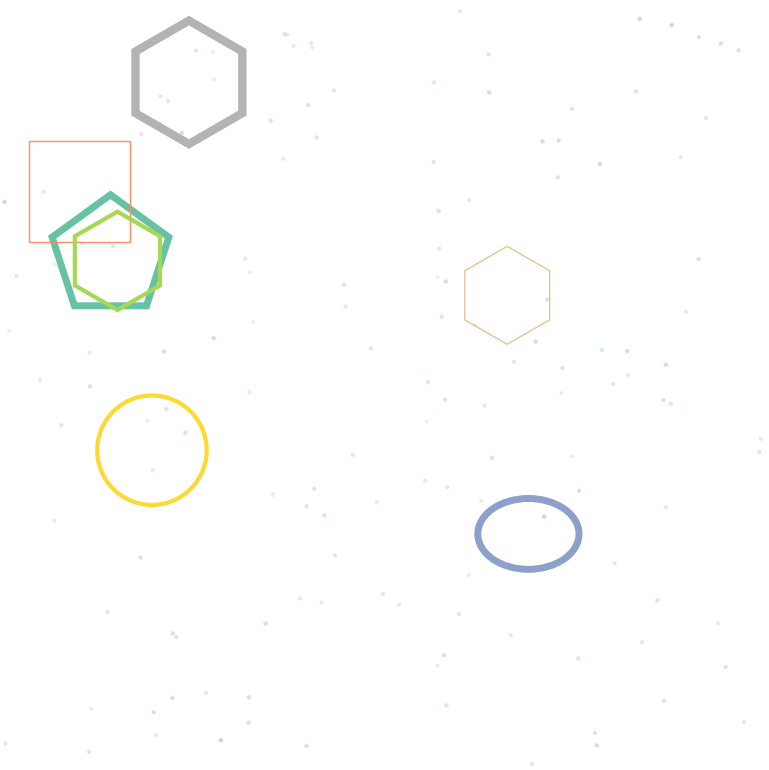[{"shape": "pentagon", "thickness": 2.5, "radius": 0.4, "center": [0.143, 0.667]}, {"shape": "square", "thickness": 0.5, "radius": 0.33, "center": [0.103, 0.751]}, {"shape": "oval", "thickness": 2.5, "radius": 0.33, "center": [0.686, 0.307]}, {"shape": "hexagon", "thickness": 1.5, "radius": 0.32, "center": [0.153, 0.661]}, {"shape": "circle", "thickness": 1.5, "radius": 0.36, "center": [0.197, 0.415]}, {"shape": "hexagon", "thickness": 0.5, "radius": 0.32, "center": [0.659, 0.616]}, {"shape": "hexagon", "thickness": 3, "radius": 0.4, "center": [0.245, 0.893]}]